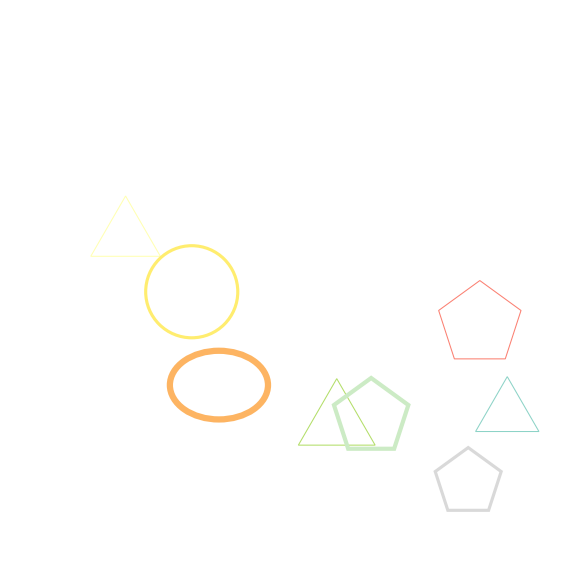[{"shape": "triangle", "thickness": 0.5, "radius": 0.32, "center": [0.878, 0.284]}, {"shape": "triangle", "thickness": 0.5, "radius": 0.35, "center": [0.217, 0.59]}, {"shape": "pentagon", "thickness": 0.5, "radius": 0.37, "center": [0.831, 0.438]}, {"shape": "oval", "thickness": 3, "radius": 0.42, "center": [0.379, 0.332]}, {"shape": "triangle", "thickness": 0.5, "radius": 0.38, "center": [0.583, 0.267]}, {"shape": "pentagon", "thickness": 1.5, "radius": 0.3, "center": [0.811, 0.164]}, {"shape": "pentagon", "thickness": 2, "radius": 0.34, "center": [0.643, 0.277]}, {"shape": "circle", "thickness": 1.5, "radius": 0.4, "center": [0.332, 0.494]}]